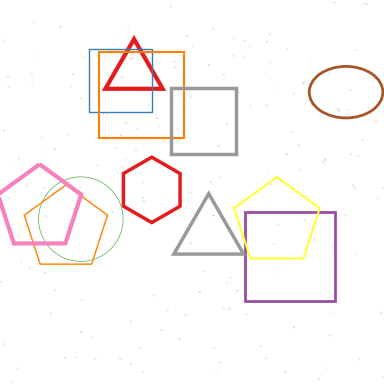[{"shape": "triangle", "thickness": 3, "radius": 0.43, "center": [0.348, 0.812]}, {"shape": "hexagon", "thickness": 2.5, "radius": 0.42, "center": [0.394, 0.507]}, {"shape": "square", "thickness": 1, "radius": 0.41, "center": [0.313, 0.791]}, {"shape": "circle", "thickness": 0.5, "radius": 0.55, "center": [0.21, 0.431]}, {"shape": "square", "thickness": 2, "radius": 0.58, "center": [0.753, 0.334]}, {"shape": "pentagon", "thickness": 1, "radius": 0.57, "center": [0.171, 0.406]}, {"shape": "square", "thickness": 1.5, "radius": 0.55, "center": [0.368, 0.753]}, {"shape": "pentagon", "thickness": 1.5, "radius": 0.58, "center": [0.719, 0.423]}, {"shape": "oval", "thickness": 2, "radius": 0.48, "center": [0.899, 0.761]}, {"shape": "pentagon", "thickness": 3, "radius": 0.57, "center": [0.103, 0.46]}, {"shape": "triangle", "thickness": 2.5, "radius": 0.52, "center": [0.542, 0.392]}, {"shape": "square", "thickness": 2.5, "radius": 0.43, "center": [0.528, 0.685]}]